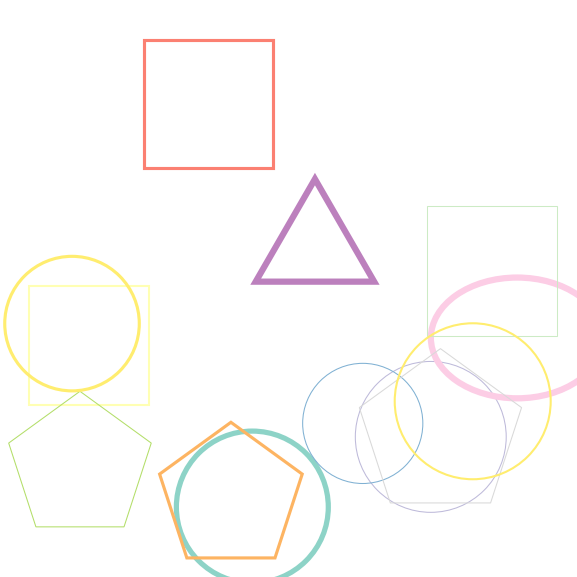[{"shape": "circle", "thickness": 2.5, "radius": 0.66, "center": [0.437, 0.121]}, {"shape": "square", "thickness": 1, "radius": 0.52, "center": [0.154, 0.401]}, {"shape": "circle", "thickness": 0.5, "radius": 0.65, "center": [0.746, 0.243]}, {"shape": "square", "thickness": 1.5, "radius": 0.56, "center": [0.361, 0.819]}, {"shape": "circle", "thickness": 0.5, "radius": 0.52, "center": [0.628, 0.266]}, {"shape": "pentagon", "thickness": 1.5, "radius": 0.65, "center": [0.4, 0.138]}, {"shape": "pentagon", "thickness": 0.5, "radius": 0.65, "center": [0.138, 0.192]}, {"shape": "oval", "thickness": 3, "radius": 0.75, "center": [0.895, 0.414]}, {"shape": "pentagon", "thickness": 0.5, "radius": 0.74, "center": [0.763, 0.248]}, {"shape": "triangle", "thickness": 3, "radius": 0.59, "center": [0.545, 0.571]}, {"shape": "square", "thickness": 0.5, "radius": 0.56, "center": [0.853, 0.529]}, {"shape": "circle", "thickness": 1.5, "radius": 0.58, "center": [0.125, 0.439]}, {"shape": "circle", "thickness": 1, "radius": 0.68, "center": [0.819, 0.304]}]